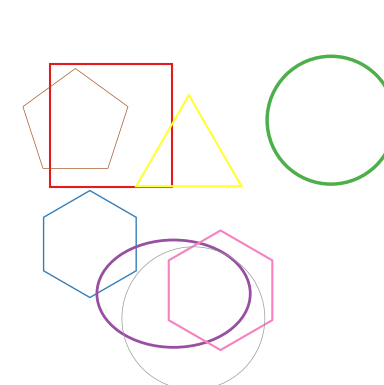[{"shape": "square", "thickness": 1.5, "radius": 0.79, "center": [0.289, 0.674]}, {"shape": "hexagon", "thickness": 1, "radius": 0.69, "center": [0.233, 0.366]}, {"shape": "circle", "thickness": 2.5, "radius": 0.83, "center": [0.86, 0.688]}, {"shape": "oval", "thickness": 2, "radius": 1.0, "center": [0.451, 0.237]}, {"shape": "triangle", "thickness": 1.5, "radius": 0.79, "center": [0.491, 0.595]}, {"shape": "pentagon", "thickness": 0.5, "radius": 0.72, "center": [0.196, 0.679]}, {"shape": "hexagon", "thickness": 1.5, "radius": 0.78, "center": [0.573, 0.246]}, {"shape": "circle", "thickness": 0.5, "radius": 0.93, "center": [0.502, 0.173]}]